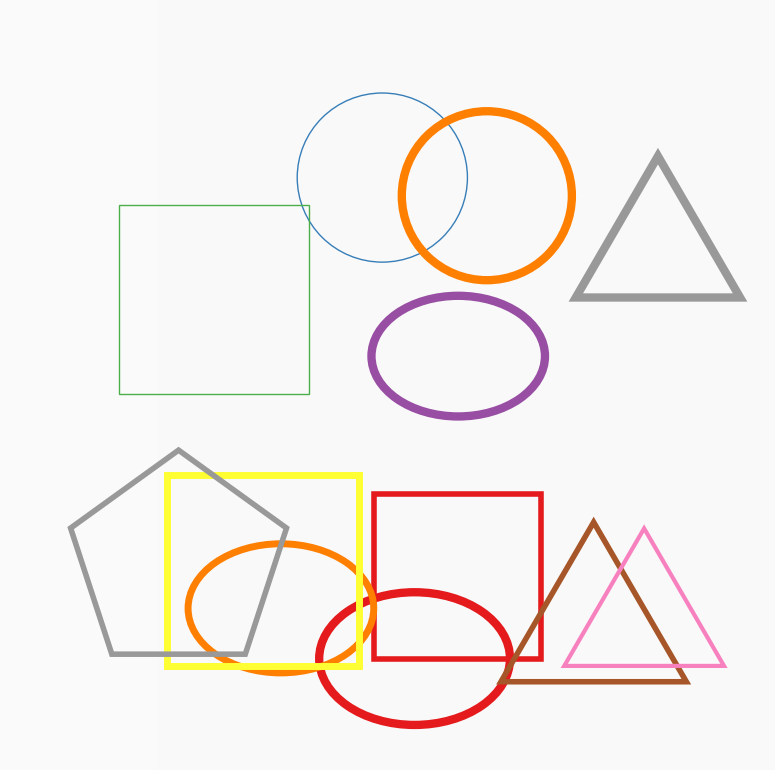[{"shape": "square", "thickness": 2, "radius": 0.54, "center": [0.59, 0.251]}, {"shape": "oval", "thickness": 3, "radius": 0.62, "center": [0.535, 0.145]}, {"shape": "circle", "thickness": 0.5, "radius": 0.55, "center": [0.493, 0.769]}, {"shape": "square", "thickness": 0.5, "radius": 0.61, "center": [0.276, 0.611]}, {"shape": "oval", "thickness": 3, "radius": 0.56, "center": [0.591, 0.538]}, {"shape": "oval", "thickness": 2.5, "radius": 0.6, "center": [0.362, 0.21]}, {"shape": "circle", "thickness": 3, "radius": 0.55, "center": [0.628, 0.746]}, {"shape": "square", "thickness": 2.5, "radius": 0.62, "center": [0.34, 0.259]}, {"shape": "triangle", "thickness": 2, "radius": 0.69, "center": [0.766, 0.184]}, {"shape": "triangle", "thickness": 1.5, "radius": 0.6, "center": [0.831, 0.195]}, {"shape": "pentagon", "thickness": 2, "radius": 0.73, "center": [0.23, 0.269]}, {"shape": "triangle", "thickness": 3, "radius": 0.61, "center": [0.849, 0.675]}]